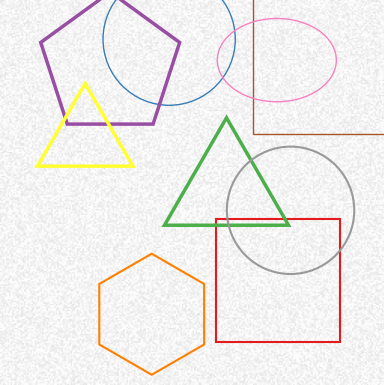[{"shape": "square", "thickness": 1.5, "radius": 0.8, "center": [0.722, 0.271]}, {"shape": "circle", "thickness": 1, "radius": 0.86, "center": [0.439, 0.898]}, {"shape": "triangle", "thickness": 2.5, "radius": 0.93, "center": [0.588, 0.508]}, {"shape": "pentagon", "thickness": 2.5, "radius": 0.95, "center": [0.286, 0.831]}, {"shape": "hexagon", "thickness": 1.5, "radius": 0.79, "center": [0.394, 0.184]}, {"shape": "triangle", "thickness": 2.5, "radius": 0.72, "center": [0.221, 0.64]}, {"shape": "square", "thickness": 1, "radius": 0.93, "center": [0.845, 0.838]}, {"shape": "oval", "thickness": 1, "radius": 0.77, "center": [0.719, 0.844]}, {"shape": "circle", "thickness": 1.5, "radius": 0.83, "center": [0.755, 0.454]}]